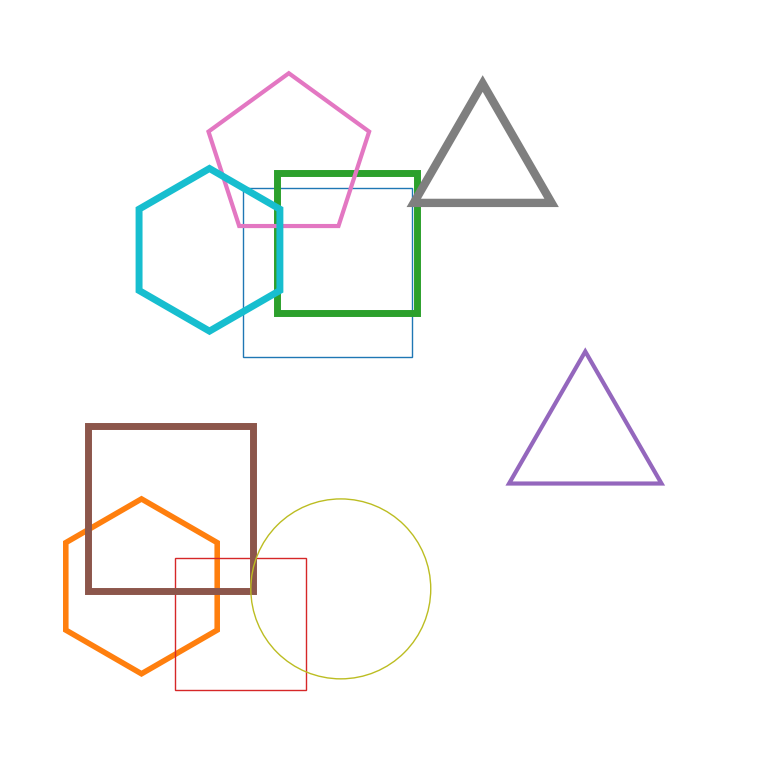[{"shape": "square", "thickness": 0.5, "radius": 0.55, "center": [0.425, 0.646]}, {"shape": "hexagon", "thickness": 2, "radius": 0.57, "center": [0.184, 0.239]}, {"shape": "square", "thickness": 2.5, "radius": 0.46, "center": [0.45, 0.684]}, {"shape": "square", "thickness": 0.5, "radius": 0.43, "center": [0.312, 0.19]}, {"shape": "triangle", "thickness": 1.5, "radius": 0.57, "center": [0.76, 0.429]}, {"shape": "square", "thickness": 2.5, "radius": 0.54, "center": [0.222, 0.339]}, {"shape": "pentagon", "thickness": 1.5, "radius": 0.55, "center": [0.375, 0.795]}, {"shape": "triangle", "thickness": 3, "radius": 0.52, "center": [0.627, 0.788]}, {"shape": "circle", "thickness": 0.5, "radius": 0.58, "center": [0.443, 0.235]}, {"shape": "hexagon", "thickness": 2.5, "radius": 0.53, "center": [0.272, 0.676]}]